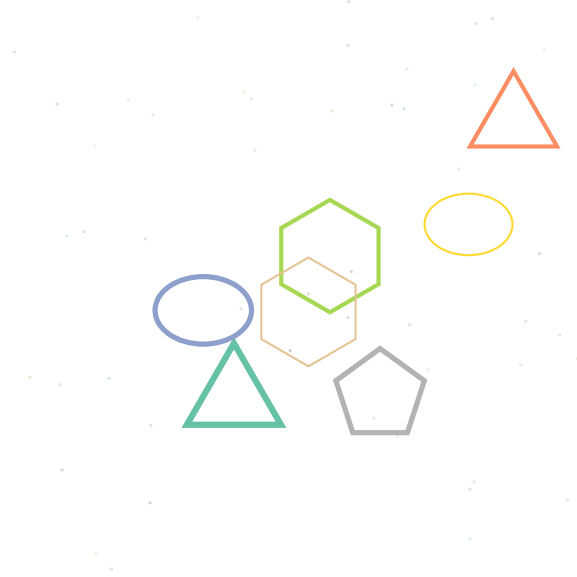[{"shape": "triangle", "thickness": 3, "radius": 0.47, "center": [0.405, 0.311]}, {"shape": "triangle", "thickness": 2, "radius": 0.43, "center": [0.889, 0.789]}, {"shape": "oval", "thickness": 2.5, "radius": 0.42, "center": [0.352, 0.462]}, {"shape": "hexagon", "thickness": 2, "radius": 0.49, "center": [0.571, 0.556]}, {"shape": "oval", "thickness": 1, "radius": 0.38, "center": [0.811, 0.611]}, {"shape": "hexagon", "thickness": 1, "radius": 0.47, "center": [0.534, 0.459]}, {"shape": "pentagon", "thickness": 2.5, "radius": 0.4, "center": [0.658, 0.315]}]